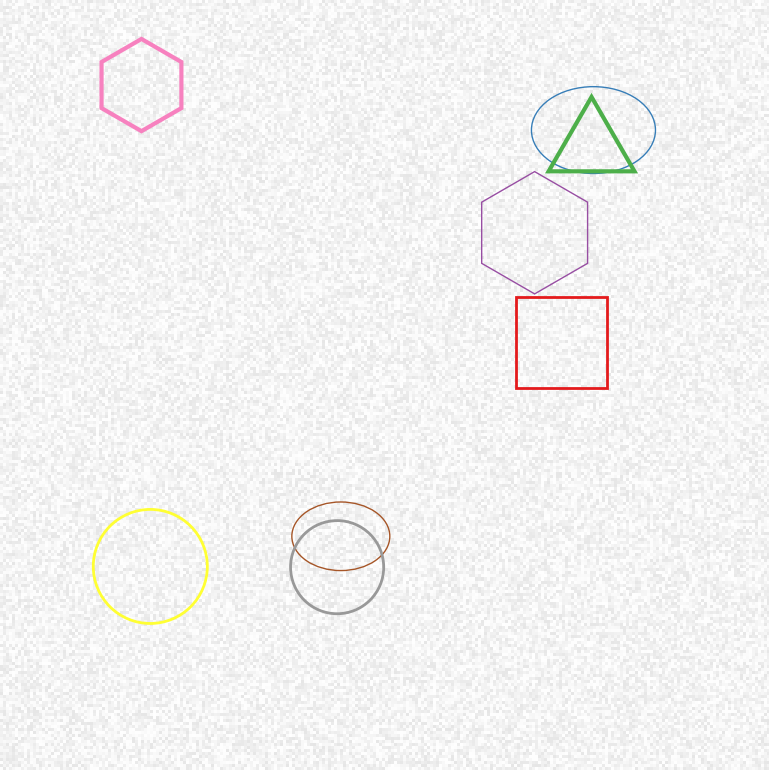[{"shape": "square", "thickness": 1, "radius": 0.3, "center": [0.729, 0.555]}, {"shape": "oval", "thickness": 0.5, "radius": 0.4, "center": [0.771, 0.831]}, {"shape": "triangle", "thickness": 1.5, "radius": 0.32, "center": [0.768, 0.81]}, {"shape": "hexagon", "thickness": 0.5, "radius": 0.4, "center": [0.694, 0.698]}, {"shape": "circle", "thickness": 1, "radius": 0.37, "center": [0.195, 0.264]}, {"shape": "oval", "thickness": 0.5, "radius": 0.32, "center": [0.443, 0.304]}, {"shape": "hexagon", "thickness": 1.5, "radius": 0.3, "center": [0.184, 0.89]}, {"shape": "circle", "thickness": 1, "radius": 0.3, "center": [0.438, 0.263]}]